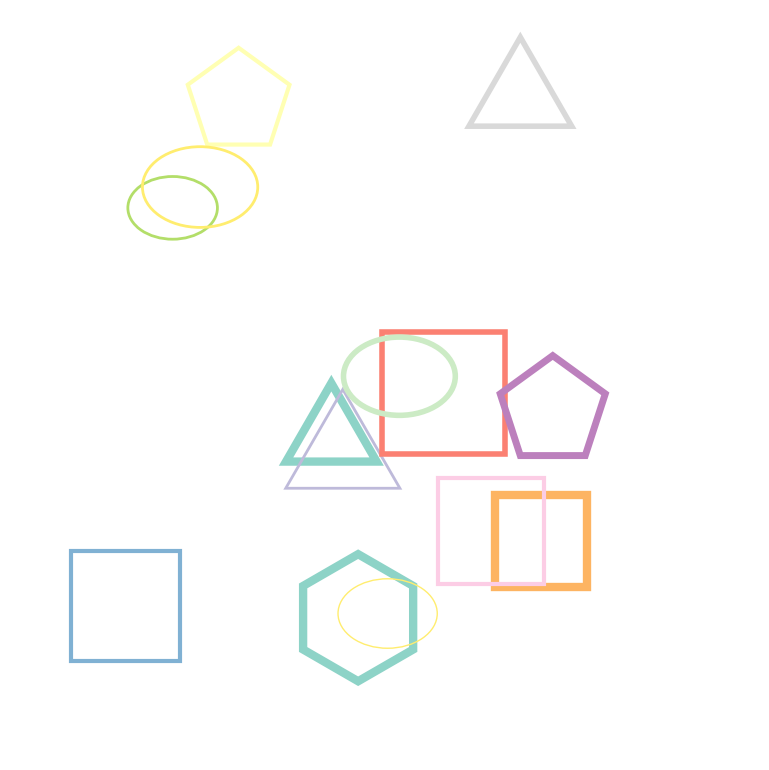[{"shape": "triangle", "thickness": 3, "radius": 0.34, "center": [0.43, 0.434]}, {"shape": "hexagon", "thickness": 3, "radius": 0.41, "center": [0.465, 0.198]}, {"shape": "pentagon", "thickness": 1.5, "radius": 0.35, "center": [0.31, 0.868]}, {"shape": "triangle", "thickness": 1, "radius": 0.43, "center": [0.445, 0.409]}, {"shape": "square", "thickness": 2, "radius": 0.4, "center": [0.576, 0.489]}, {"shape": "square", "thickness": 1.5, "radius": 0.35, "center": [0.163, 0.213]}, {"shape": "square", "thickness": 3, "radius": 0.3, "center": [0.703, 0.298]}, {"shape": "oval", "thickness": 1, "radius": 0.29, "center": [0.224, 0.73]}, {"shape": "square", "thickness": 1.5, "radius": 0.34, "center": [0.638, 0.31]}, {"shape": "triangle", "thickness": 2, "radius": 0.39, "center": [0.676, 0.875]}, {"shape": "pentagon", "thickness": 2.5, "radius": 0.36, "center": [0.718, 0.466]}, {"shape": "oval", "thickness": 2, "radius": 0.36, "center": [0.519, 0.511]}, {"shape": "oval", "thickness": 1, "radius": 0.37, "center": [0.26, 0.757]}, {"shape": "oval", "thickness": 0.5, "radius": 0.32, "center": [0.503, 0.203]}]